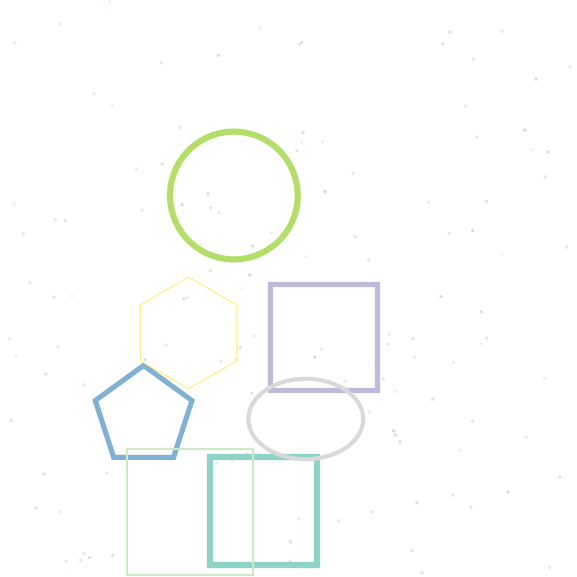[{"shape": "square", "thickness": 3, "radius": 0.46, "center": [0.457, 0.114]}, {"shape": "square", "thickness": 2.5, "radius": 0.46, "center": [0.56, 0.416]}, {"shape": "pentagon", "thickness": 2.5, "radius": 0.44, "center": [0.249, 0.278]}, {"shape": "circle", "thickness": 3, "radius": 0.55, "center": [0.405, 0.661]}, {"shape": "oval", "thickness": 2, "radius": 0.5, "center": [0.529, 0.274]}, {"shape": "square", "thickness": 1, "radius": 0.54, "center": [0.328, 0.113]}, {"shape": "hexagon", "thickness": 0.5, "radius": 0.48, "center": [0.327, 0.423]}]